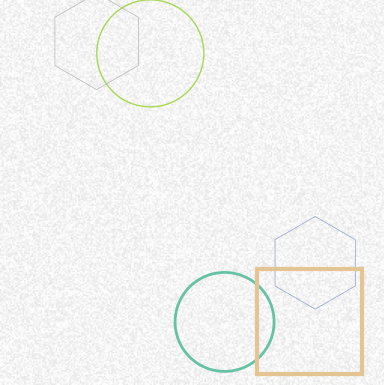[{"shape": "circle", "thickness": 2, "radius": 0.64, "center": [0.583, 0.164]}, {"shape": "hexagon", "thickness": 0.5, "radius": 0.6, "center": [0.819, 0.317]}, {"shape": "circle", "thickness": 1, "radius": 0.7, "center": [0.39, 0.861]}, {"shape": "square", "thickness": 3, "radius": 0.68, "center": [0.803, 0.164]}, {"shape": "hexagon", "thickness": 0.5, "radius": 0.63, "center": [0.251, 0.892]}]